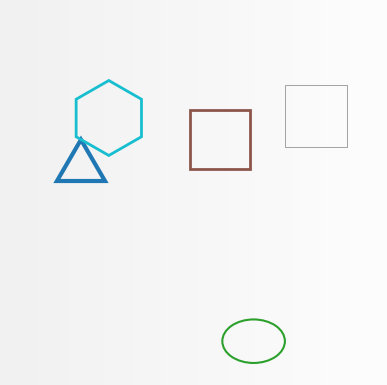[{"shape": "triangle", "thickness": 3, "radius": 0.36, "center": [0.209, 0.566]}, {"shape": "oval", "thickness": 1.5, "radius": 0.4, "center": [0.654, 0.114]}, {"shape": "square", "thickness": 2, "radius": 0.39, "center": [0.568, 0.638]}, {"shape": "square", "thickness": 0.5, "radius": 0.4, "center": [0.816, 0.698]}, {"shape": "hexagon", "thickness": 2, "radius": 0.49, "center": [0.281, 0.694]}]